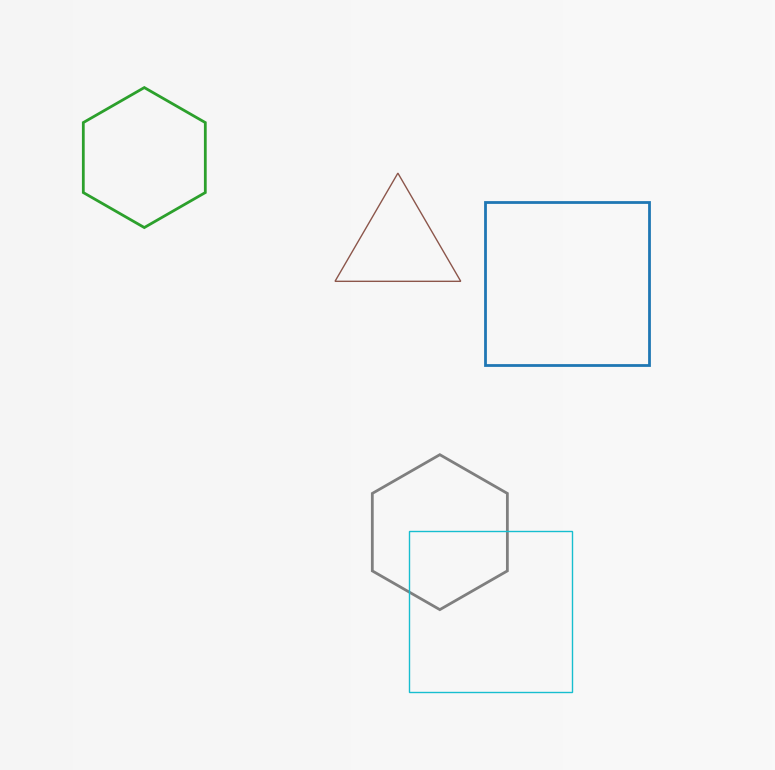[{"shape": "square", "thickness": 1, "radius": 0.53, "center": [0.732, 0.632]}, {"shape": "hexagon", "thickness": 1, "radius": 0.45, "center": [0.186, 0.795]}, {"shape": "triangle", "thickness": 0.5, "radius": 0.47, "center": [0.513, 0.681]}, {"shape": "hexagon", "thickness": 1, "radius": 0.5, "center": [0.568, 0.309]}, {"shape": "square", "thickness": 0.5, "radius": 0.52, "center": [0.633, 0.206]}]